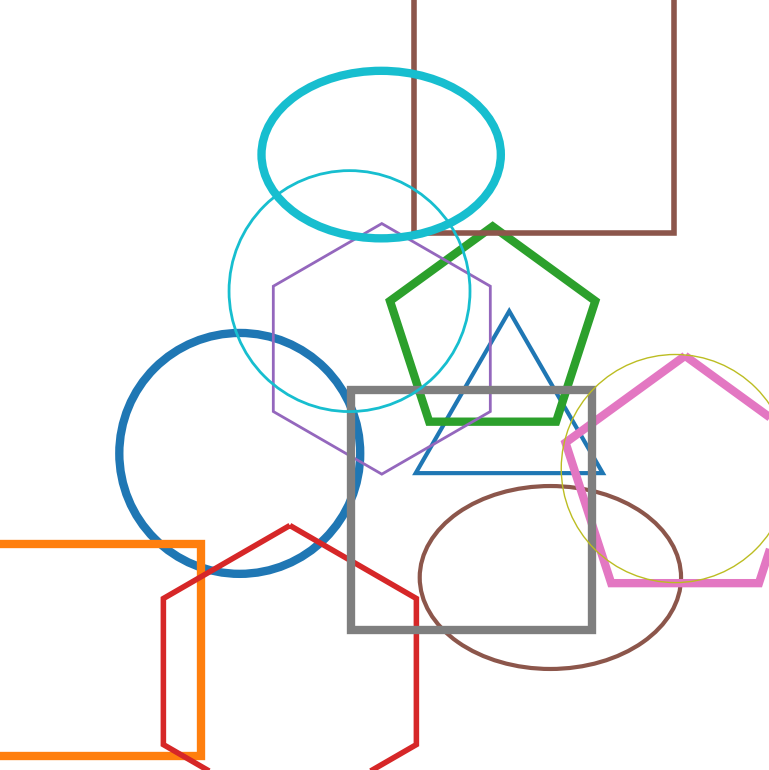[{"shape": "triangle", "thickness": 1.5, "radius": 0.7, "center": [0.661, 0.456]}, {"shape": "circle", "thickness": 3, "radius": 0.78, "center": [0.311, 0.411]}, {"shape": "square", "thickness": 3, "radius": 0.69, "center": [0.123, 0.155]}, {"shape": "pentagon", "thickness": 3, "radius": 0.7, "center": [0.64, 0.566]}, {"shape": "hexagon", "thickness": 2, "radius": 0.95, "center": [0.376, 0.128]}, {"shape": "hexagon", "thickness": 1, "radius": 0.81, "center": [0.496, 0.547]}, {"shape": "square", "thickness": 2, "radius": 0.84, "center": [0.707, 0.866]}, {"shape": "oval", "thickness": 1.5, "radius": 0.85, "center": [0.715, 0.25]}, {"shape": "pentagon", "thickness": 3, "radius": 0.82, "center": [0.89, 0.375]}, {"shape": "square", "thickness": 3, "radius": 0.78, "center": [0.613, 0.338]}, {"shape": "circle", "thickness": 0.5, "radius": 0.74, "center": [0.877, 0.392]}, {"shape": "circle", "thickness": 1, "radius": 0.78, "center": [0.454, 0.622]}, {"shape": "oval", "thickness": 3, "radius": 0.78, "center": [0.495, 0.799]}]